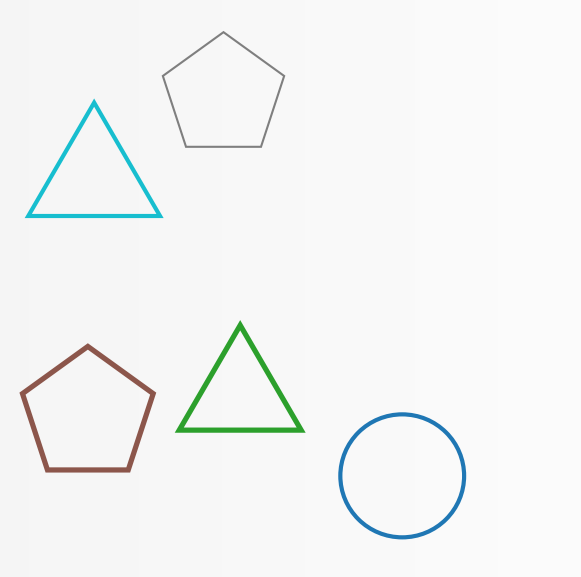[{"shape": "circle", "thickness": 2, "radius": 0.53, "center": [0.692, 0.175]}, {"shape": "triangle", "thickness": 2.5, "radius": 0.61, "center": [0.413, 0.315]}, {"shape": "pentagon", "thickness": 2.5, "radius": 0.59, "center": [0.151, 0.281]}, {"shape": "pentagon", "thickness": 1, "radius": 0.55, "center": [0.385, 0.834]}, {"shape": "triangle", "thickness": 2, "radius": 0.65, "center": [0.162, 0.691]}]